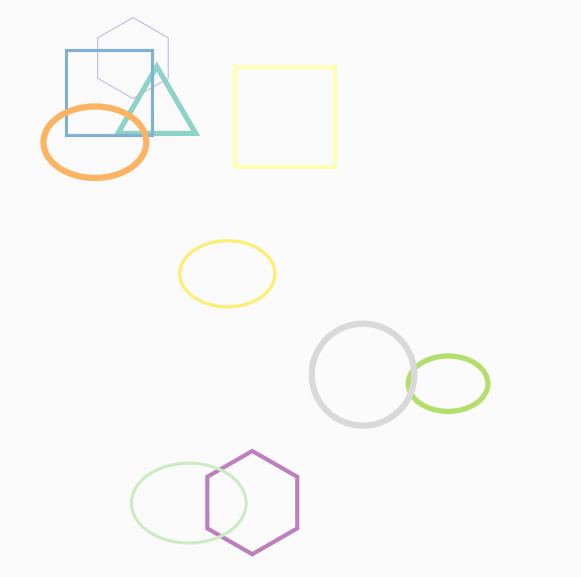[{"shape": "triangle", "thickness": 2.5, "radius": 0.39, "center": [0.27, 0.807]}, {"shape": "square", "thickness": 2, "radius": 0.43, "center": [0.491, 0.797]}, {"shape": "hexagon", "thickness": 0.5, "radius": 0.35, "center": [0.229, 0.899]}, {"shape": "square", "thickness": 1.5, "radius": 0.37, "center": [0.188, 0.84]}, {"shape": "oval", "thickness": 3, "radius": 0.44, "center": [0.163, 0.753]}, {"shape": "oval", "thickness": 2.5, "radius": 0.34, "center": [0.771, 0.335]}, {"shape": "circle", "thickness": 3, "radius": 0.44, "center": [0.625, 0.35]}, {"shape": "hexagon", "thickness": 2, "radius": 0.45, "center": [0.434, 0.129]}, {"shape": "oval", "thickness": 1.5, "radius": 0.49, "center": [0.325, 0.128]}, {"shape": "oval", "thickness": 1.5, "radius": 0.41, "center": [0.391, 0.525]}]